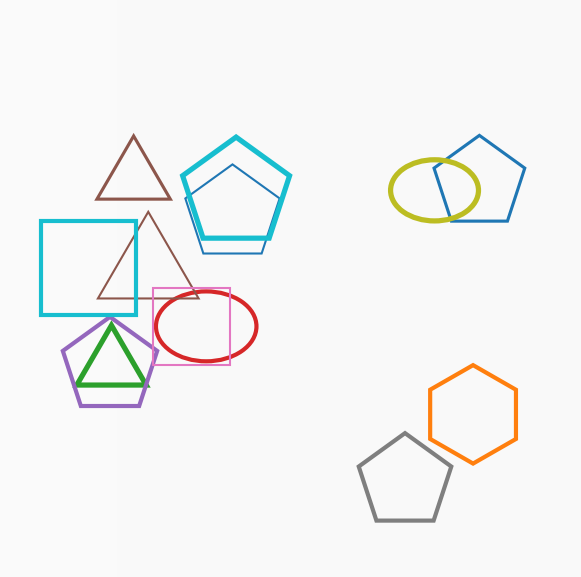[{"shape": "pentagon", "thickness": 1, "radius": 0.43, "center": [0.4, 0.629]}, {"shape": "pentagon", "thickness": 1.5, "radius": 0.41, "center": [0.825, 0.683]}, {"shape": "hexagon", "thickness": 2, "radius": 0.43, "center": [0.814, 0.282]}, {"shape": "triangle", "thickness": 2.5, "radius": 0.34, "center": [0.192, 0.367]}, {"shape": "oval", "thickness": 2, "radius": 0.43, "center": [0.355, 0.434]}, {"shape": "pentagon", "thickness": 2, "radius": 0.43, "center": [0.189, 0.365]}, {"shape": "triangle", "thickness": 1, "radius": 0.5, "center": [0.255, 0.532]}, {"shape": "triangle", "thickness": 1.5, "radius": 0.36, "center": [0.23, 0.691]}, {"shape": "square", "thickness": 1, "radius": 0.33, "center": [0.33, 0.434]}, {"shape": "pentagon", "thickness": 2, "radius": 0.42, "center": [0.697, 0.165]}, {"shape": "oval", "thickness": 2.5, "radius": 0.38, "center": [0.748, 0.67]}, {"shape": "square", "thickness": 2, "radius": 0.41, "center": [0.153, 0.535]}, {"shape": "pentagon", "thickness": 2.5, "radius": 0.48, "center": [0.406, 0.665]}]